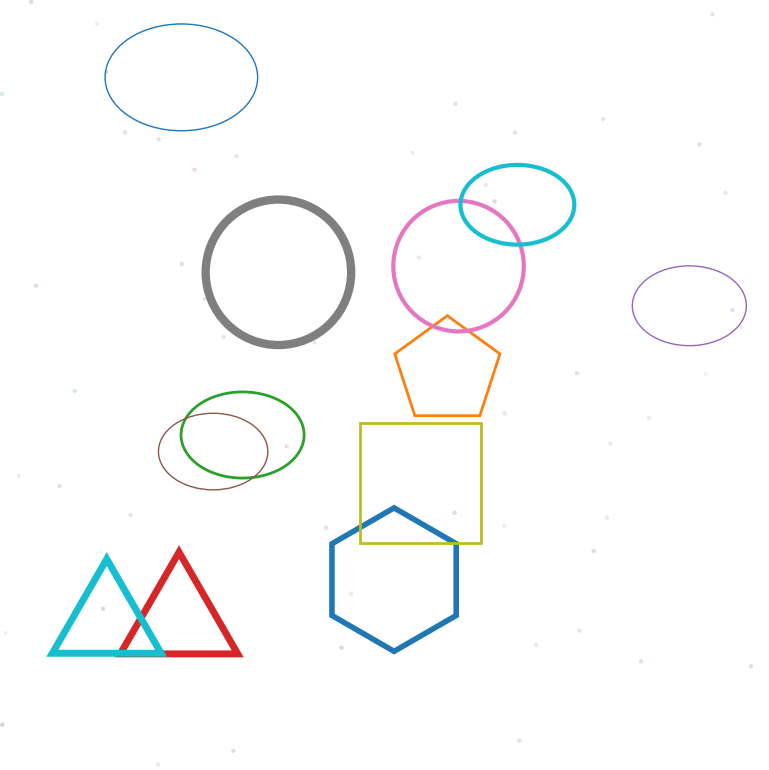[{"shape": "oval", "thickness": 0.5, "radius": 0.5, "center": [0.236, 0.9]}, {"shape": "hexagon", "thickness": 2, "radius": 0.47, "center": [0.512, 0.247]}, {"shape": "pentagon", "thickness": 1, "radius": 0.36, "center": [0.581, 0.518]}, {"shape": "oval", "thickness": 1, "radius": 0.4, "center": [0.315, 0.435]}, {"shape": "triangle", "thickness": 2.5, "radius": 0.44, "center": [0.233, 0.195]}, {"shape": "oval", "thickness": 0.5, "radius": 0.37, "center": [0.895, 0.603]}, {"shape": "oval", "thickness": 0.5, "radius": 0.36, "center": [0.277, 0.414]}, {"shape": "circle", "thickness": 1.5, "radius": 0.42, "center": [0.596, 0.654]}, {"shape": "circle", "thickness": 3, "radius": 0.47, "center": [0.362, 0.646]}, {"shape": "square", "thickness": 1, "radius": 0.39, "center": [0.546, 0.373]}, {"shape": "triangle", "thickness": 2.5, "radius": 0.41, "center": [0.139, 0.192]}, {"shape": "oval", "thickness": 1.5, "radius": 0.37, "center": [0.672, 0.734]}]